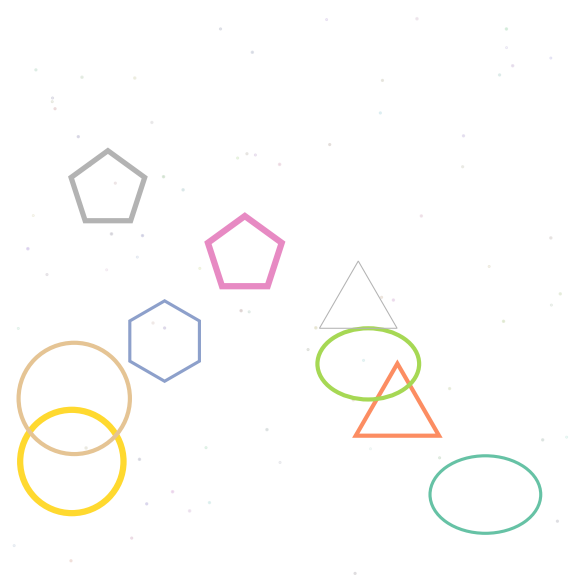[{"shape": "oval", "thickness": 1.5, "radius": 0.48, "center": [0.84, 0.143]}, {"shape": "triangle", "thickness": 2, "radius": 0.42, "center": [0.688, 0.286]}, {"shape": "hexagon", "thickness": 1.5, "radius": 0.35, "center": [0.285, 0.409]}, {"shape": "pentagon", "thickness": 3, "radius": 0.34, "center": [0.424, 0.558]}, {"shape": "oval", "thickness": 2, "radius": 0.44, "center": [0.638, 0.369]}, {"shape": "circle", "thickness": 3, "radius": 0.45, "center": [0.124, 0.2]}, {"shape": "circle", "thickness": 2, "radius": 0.48, "center": [0.129, 0.309]}, {"shape": "pentagon", "thickness": 2.5, "radius": 0.34, "center": [0.187, 0.671]}, {"shape": "triangle", "thickness": 0.5, "radius": 0.39, "center": [0.62, 0.47]}]